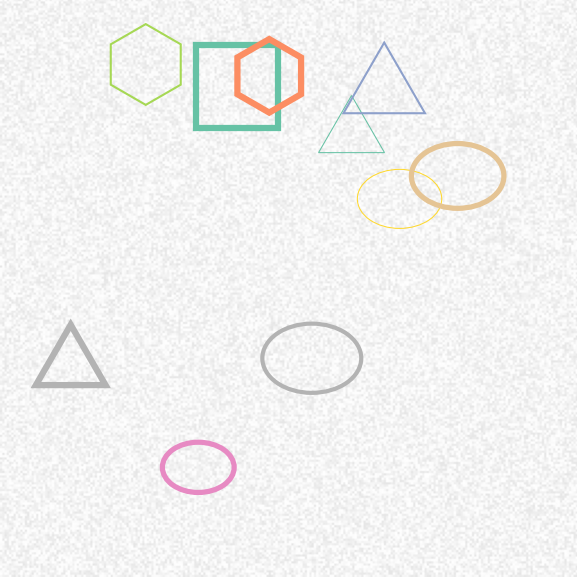[{"shape": "square", "thickness": 3, "radius": 0.36, "center": [0.41, 0.849]}, {"shape": "triangle", "thickness": 0.5, "radius": 0.33, "center": [0.609, 0.768]}, {"shape": "hexagon", "thickness": 3, "radius": 0.32, "center": [0.466, 0.868]}, {"shape": "triangle", "thickness": 1, "radius": 0.41, "center": [0.665, 0.844]}, {"shape": "oval", "thickness": 2.5, "radius": 0.31, "center": [0.343, 0.19]}, {"shape": "hexagon", "thickness": 1, "radius": 0.35, "center": [0.252, 0.887]}, {"shape": "oval", "thickness": 0.5, "radius": 0.37, "center": [0.692, 0.655]}, {"shape": "oval", "thickness": 2.5, "radius": 0.4, "center": [0.792, 0.694]}, {"shape": "triangle", "thickness": 3, "radius": 0.35, "center": [0.122, 0.367]}, {"shape": "oval", "thickness": 2, "radius": 0.43, "center": [0.54, 0.379]}]